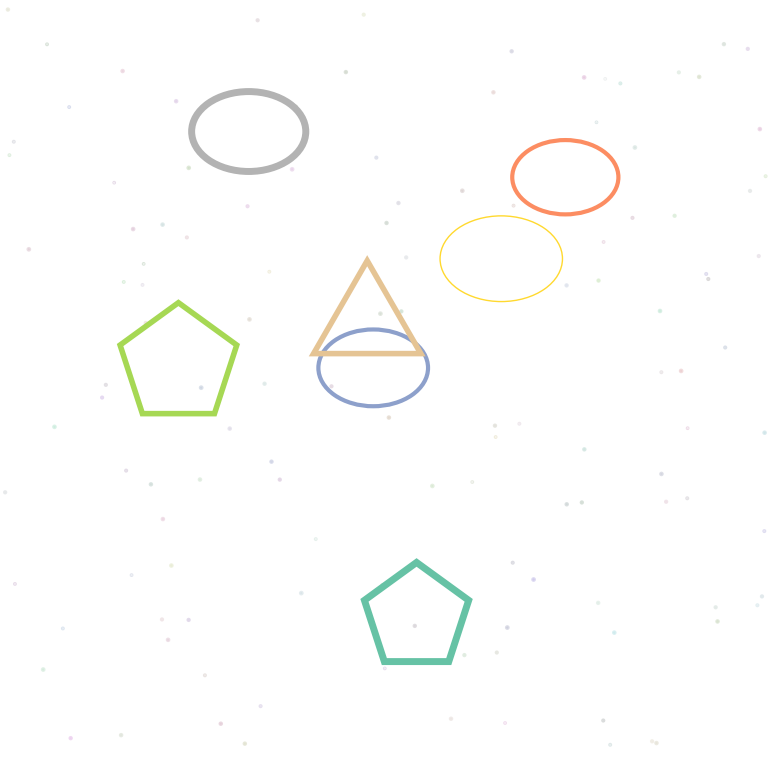[{"shape": "pentagon", "thickness": 2.5, "radius": 0.36, "center": [0.541, 0.198]}, {"shape": "oval", "thickness": 1.5, "radius": 0.34, "center": [0.734, 0.77]}, {"shape": "oval", "thickness": 1.5, "radius": 0.36, "center": [0.485, 0.522]}, {"shape": "pentagon", "thickness": 2, "radius": 0.4, "center": [0.232, 0.527]}, {"shape": "oval", "thickness": 0.5, "radius": 0.4, "center": [0.651, 0.664]}, {"shape": "triangle", "thickness": 2, "radius": 0.4, "center": [0.477, 0.581]}, {"shape": "oval", "thickness": 2.5, "radius": 0.37, "center": [0.323, 0.829]}]